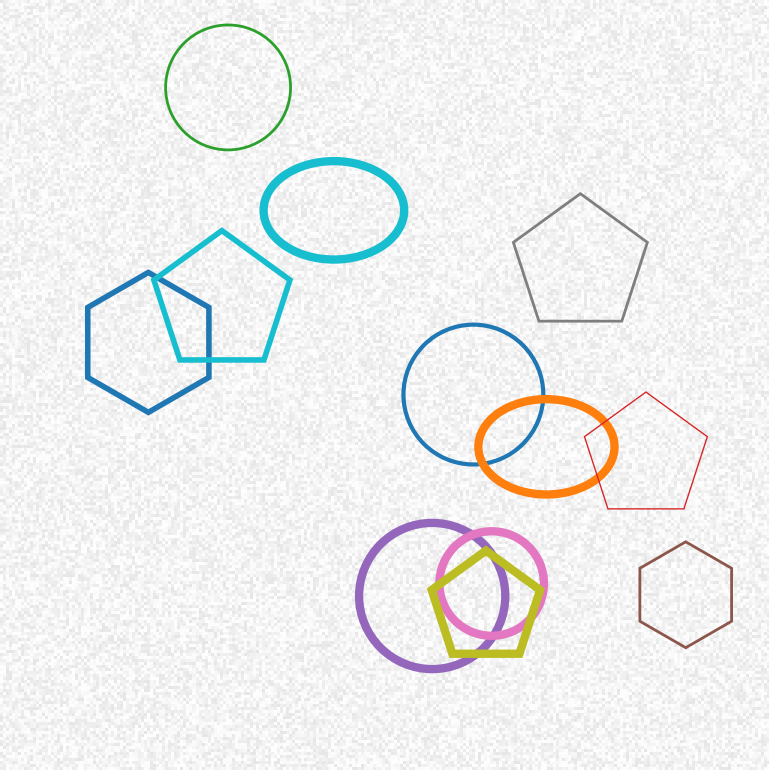[{"shape": "circle", "thickness": 1.5, "radius": 0.45, "center": [0.615, 0.488]}, {"shape": "hexagon", "thickness": 2, "radius": 0.45, "center": [0.193, 0.555]}, {"shape": "oval", "thickness": 3, "radius": 0.44, "center": [0.71, 0.42]}, {"shape": "circle", "thickness": 1, "radius": 0.41, "center": [0.296, 0.886]}, {"shape": "pentagon", "thickness": 0.5, "radius": 0.42, "center": [0.839, 0.407]}, {"shape": "circle", "thickness": 3, "radius": 0.47, "center": [0.561, 0.226]}, {"shape": "hexagon", "thickness": 1, "radius": 0.34, "center": [0.891, 0.228]}, {"shape": "circle", "thickness": 3, "radius": 0.34, "center": [0.639, 0.242]}, {"shape": "pentagon", "thickness": 1, "radius": 0.46, "center": [0.754, 0.657]}, {"shape": "pentagon", "thickness": 3, "radius": 0.37, "center": [0.631, 0.211]}, {"shape": "pentagon", "thickness": 2, "radius": 0.46, "center": [0.288, 0.608]}, {"shape": "oval", "thickness": 3, "radius": 0.46, "center": [0.434, 0.727]}]